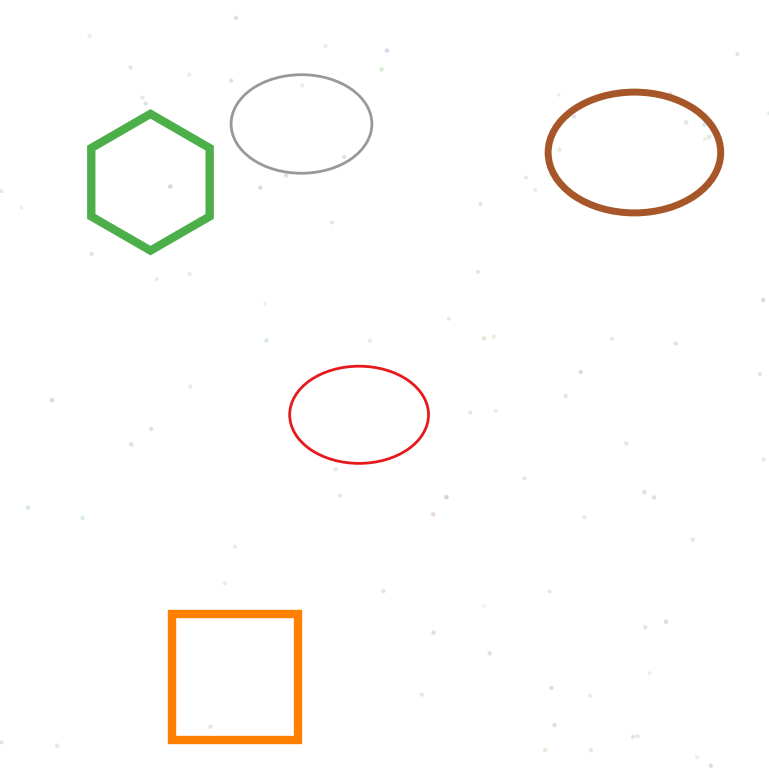[{"shape": "oval", "thickness": 1, "radius": 0.45, "center": [0.466, 0.461]}, {"shape": "hexagon", "thickness": 3, "radius": 0.44, "center": [0.195, 0.763]}, {"shape": "square", "thickness": 3, "radius": 0.41, "center": [0.305, 0.121]}, {"shape": "oval", "thickness": 2.5, "radius": 0.56, "center": [0.824, 0.802]}, {"shape": "oval", "thickness": 1, "radius": 0.46, "center": [0.392, 0.839]}]